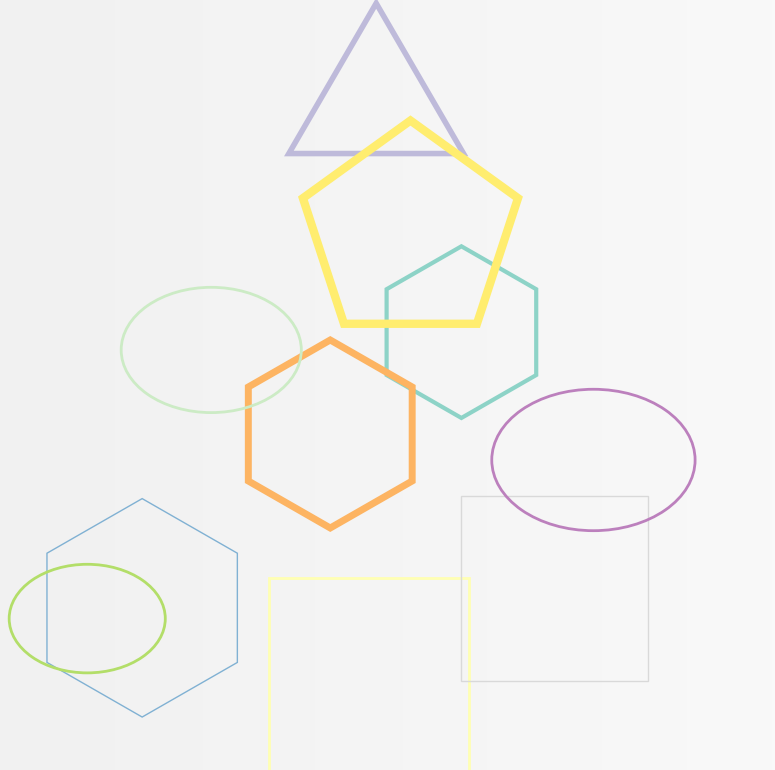[{"shape": "hexagon", "thickness": 1.5, "radius": 0.56, "center": [0.595, 0.569]}, {"shape": "square", "thickness": 1, "radius": 0.64, "center": [0.476, 0.12]}, {"shape": "triangle", "thickness": 2, "radius": 0.65, "center": [0.485, 0.866]}, {"shape": "hexagon", "thickness": 0.5, "radius": 0.71, "center": [0.183, 0.211]}, {"shape": "hexagon", "thickness": 2.5, "radius": 0.61, "center": [0.426, 0.436]}, {"shape": "oval", "thickness": 1, "radius": 0.5, "center": [0.113, 0.197]}, {"shape": "square", "thickness": 0.5, "radius": 0.6, "center": [0.715, 0.236]}, {"shape": "oval", "thickness": 1, "radius": 0.66, "center": [0.766, 0.403]}, {"shape": "oval", "thickness": 1, "radius": 0.58, "center": [0.273, 0.546]}, {"shape": "pentagon", "thickness": 3, "radius": 0.73, "center": [0.53, 0.698]}]